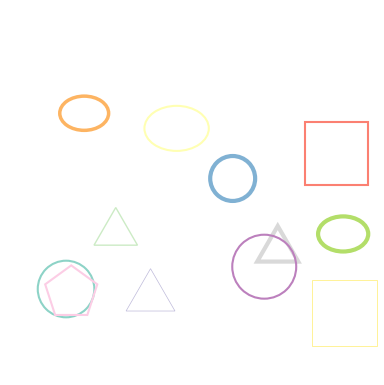[{"shape": "circle", "thickness": 1.5, "radius": 0.37, "center": [0.172, 0.249]}, {"shape": "oval", "thickness": 1.5, "radius": 0.42, "center": [0.459, 0.667]}, {"shape": "triangle", "thickness": 0.5, "radius": 0.37, "center": [0.391, 0.229]}, {"shape": "square", "thickness": 1.5, "radius": 0.41, "center": [0.875, 0.601]}, {"shape": "circle", "thickness": 3, "radius": 0.29, "center": [0.604, 0.536]}, {"shape": "oval", "thickness": 2.5, "radius": 0.32, "center": [0.219, 0.706]}, {"shape": "oval", "thickness": 3, "radius": 0.33, "center": [0.891, 0.392]}, {"shape": "pentagon", "thickness": 1.5, "radius": 0.36, "center": [0.185, 0.239]}, {"shape": "triangle", "thickness": 3, "radius": 0.31, "center": [0.721, 0.351]}, {"shape": "circle", "thickness": 1.5, "radius": 0.42, "center": [0.686, 0.307]}, {"shape": "triangle", "thickness": 1, "radius": 0.33, "center": [0.301, 0.396]}, {"shape": "square", "thickness": 0.5, "radius": 0.43, "center": [0.895, 0.187]}]